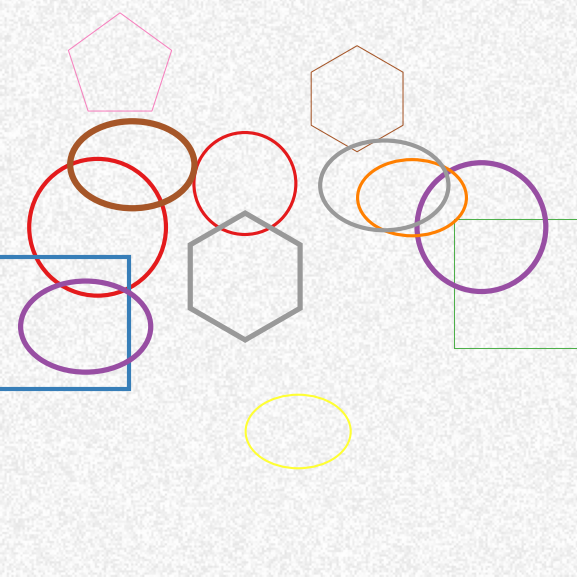[{"shape": "circle", "thickness": 1.5, "radius": 0.44, "center": [0.424, 0.681]}, {"shape": "circle", "thickness": 2, "radius": 0.59, "center": [0.169, 0.606]}, {"shape": "square", "thickness": 2, "radius": 0.57, "center": [0.109, 0.44]}, {"shape": "square", "thickness": 0.5, "radius": 0.56, "center": [0.898, 0.508]}, {"shape": "oval", "thickness": 2.5, "radius": 0.56, "center": [0.148, 0.434]}, {"shape": "circle", "thickness": 2.5, "radius": 0.56, "center": [0.834, 0.606]}, {"shape": "oval", "thickness": 1.5, "radius": 0.47, "center": [0.713, 0.657]}, {"shape": "oval", "thickness": 1, "radius": 0.45, "center": [0.516, 0.252]}, {"shape": "oval", "thickness": 3, "radius": 0.54, "center": [0.229, 0.714]}, {"shape": "hexagon", "thickness": 0.5, "radius": 0.46, "center": [0.618, 0.828]}, {"shape": "pentagon", "thickness": 0.5, "radius": 0.47, "center": [0.208, 0.883]}, {"shape": "oval", "thickness": 2, "radius": 0.56, "center": [0.665, 0.678]}, {"shape": "hexagon", "thickness": 2.5, "radius": 0.55, "center": [0.425, 0.52]}]